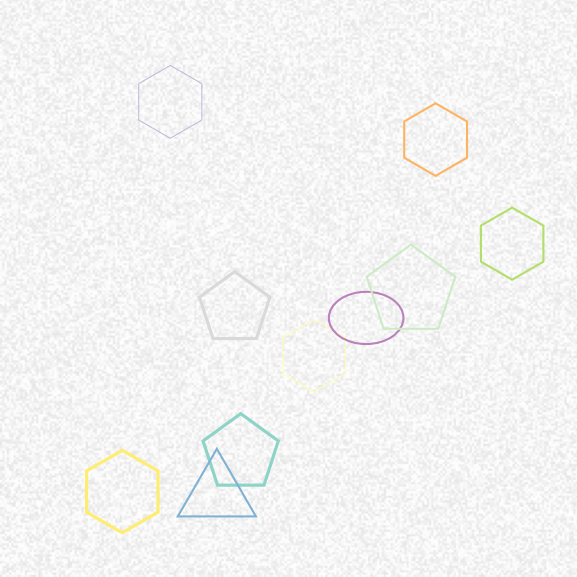[{"shape": "pentagon", "thickness": 1.5, "radius": 0.34, "center": [0.417, 0.214]}, {"shape": "hexagon", "thickness": 0.5, "radius": 0.31, "center": [0.544, 0.383]}, {"shape": "hexagon", "thickness": 0.5, "radius": 0.32, "center": [0.295, 0.823]}, {"shape": "triangle", "thickness": 1, "radius": 0.39, "center": [0.375, 0.144]}, {"shape": "hexagon", "thickness": 1, "radius": 0.31, "center": [0.754, 0.757]}, {"shape": "hexagon", "thickness": 1, "radius": 0.31, "center": [0.887, 0.577]}, {"shape": "pentagon", "thickness": 1.5, "radius": 0.32, "center": [0.406, 0.465]}, {"shape": "oval", "thickness": 1, "radius": 0.32, "center": [0.634, 0.449]}, {"shape": "pentagon", "thickness": 1, "radius": 0.4, "center": [0.712, 0.495]}, {"shape": "hexagon", "thickness": 1.5, "radius": 0.36, "center": [0.212, 0.148]}]